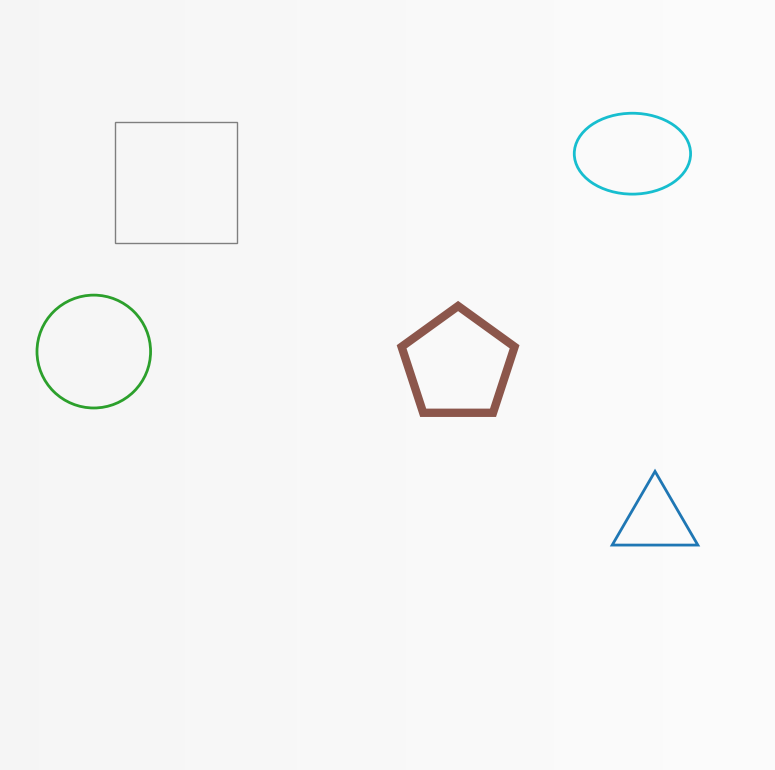[{"shape": "triangle", "thickness": 1, "radius": 0.32, "center": [0.845, 0.324]}, {"shape": "circle", "thickness": 1, "radius": 0.37, "center": [0.121, 0.543]}, {"shape": "pentagon", "thickness": 3, "radius": 0.38, "center": [0.591, 0.526]}, {"shape": "square", "thickness": 0.5, "radius": 0.39, "center": [0.227, 0.763]}, {"shape": "oval", "thickness": 1, "radius": 0.38, "center": [0.816, 0.8]}]